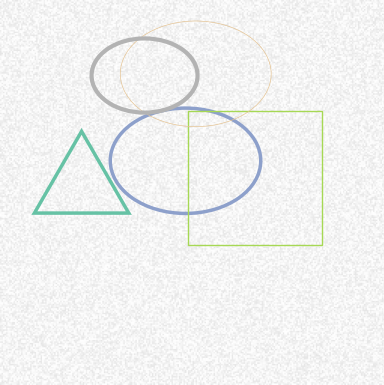[{"shape": "triangle", "thickness": 2.5, "radius": 0.71, "center": [0.212, 0.517]}, {"shape": "oval", "thickness": 2.5, "radius": 0.98, "center": [0.482, 0.582]}, {"shape": "square", "thickness": 1, "radius": 0.87, "center": [0.662, 0.537]}, {"shape": "oval", "thickness": 0.5, "radius": 0.98, "center": [0.508, 0.808]}, {"shape": "oval", "thickness": 3, "radius": 0.69, "center": [0.375, 0.804]}]